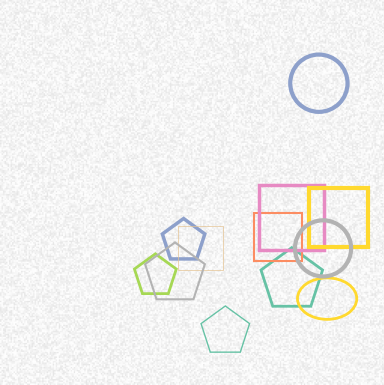[{"shape": "pentagon", "thickness": 2, "radius": 0.42, "center": [0.758, 0.273]}, {"shape": "pentagon", "thickness": 1, "radius": 0.33, "center": [0.585, 0.139]}, {"shape": "square", "thickness": 1.5, "radius": 0.31, "center": [0.721, 0.385]}, {"shape": "circle", "thickness": 3, "radius": 0.37, "center": [0.828, 0.784]}, {"shape": "pentagon", "thickness": 2.5, "radius": 0.29, "center": [0.477, 0.374]}, {"shape": "square", "thickness": 2.5, "radius": 0.42, "center": [0.756, 0.436]}, {"shape": "pentagon", "thickness": 2, "radius": 0.29, "center": [0.404, 0.284]}, {"shape": "oval", "thickness": 2, "radius": 0.38, "center": [0.85, 0.224]}, {"shape": "square", "thickness": 3, "radius": 0.39, "center": [0.879, 0.435]}, {"shape": "square", "thickness": 0.5, "radius": 0.29, "center": [0.52, 0.356]}, {"shape": "circle", "thickness": 3, "radius": 0.36, "center": [0.839, 0.355]}, {"shape": "pentagon", "thickness": 1.5, "radius": 0.41, "center": [0.455, 0.289]}]